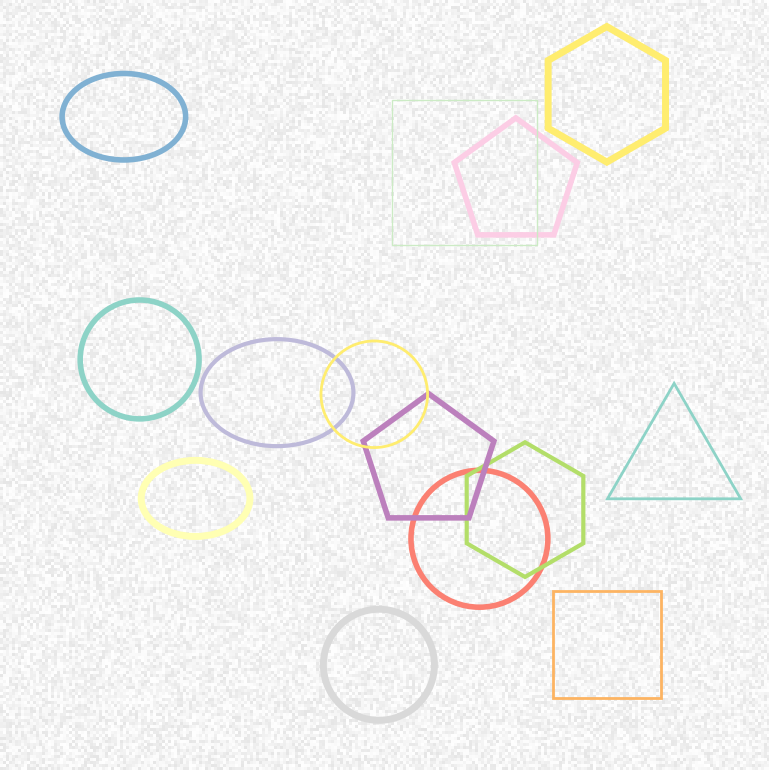[{"shape": "circle", "thickness": 2, "radius": 0.39, "center": [0.181, 0.533]}, {"shape": "triangle", "thickness": 1, "radius": 0.5, "center": [0.875, 0.402]}, {"shape": "oval", "thickness": 2.5, "radius": 0.35, "center": [0.254, 0.353]}, {"shape": "oval", "thickness": 1.5, "radius": 0.5, "center": [0.36, 0.49]}, {"shape": "circle", "thickness": 2, "radius": 0.44, "center": [0.623, 0.3]}, {"shape": "oval", "thickness": 2, "radius": 0.4, "center": [0.161, 0.848]}, {"shape": "square", "thickness": 1, "radius": 0.35, "center": [0.788, 0.163]}, {"shape": "hexagon", "thickness": 1.5, "radius": 0.44, "center": [0.682, 0.338]}, {"shape": "pentagon", "thickness": 2, "radius": 0.42, "center": [0.67, 0.763]}, {"shape": "circle", "thickness": 2.5, "radius": 0.36, "center": [0.492, 0.137]}, {"shape": "pentagon", "thickness": 2, "radius": 0.45, "center": [0.557, 0.4]}, {"shape": "square", "thickness": 0.5, "radius": 0.47, "center": [0.604, 0.776]}, {"shape": "circle", "thickness": 1, "radius": 0.35, "center": [0.486, 0.488]}, {"shape": "hexagon", "thickness": 2.5, "radius": 0.44, "center": [0.788, 0.878]}]